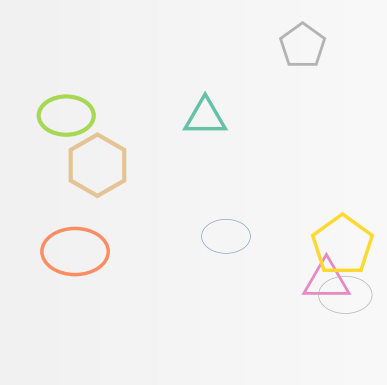[{"shape": "triangle", "thickness": 2.5, "radius": 0.3, "center": [0.529, 0.696]}, {"shape": "oval", "thickness": 2.5, "radius": 0.43, "center": [0.194, 0.347]}, {"shape": "oval", "thickness": 0.5, "radius": 0.32, "center": [0.583, 0.386]}, {"shape": "triangle", "thickness": 2, "radius": 0.34, "center": [0.842, 0.272]}, {"shape": "oval", "thickness": 3, "radius": 0.36, "center": [0.171, 0.7]}, {"shape": "pentagon", "thickness": 2.5, "radius": 0.4, "center": [0.884, 0.363]}, {"shape": "hexagon", "thickness": 3, "radius": 0.4, "center": [0.252, 0.571]}, {"shape": "oval", "thickness": 0.5, "radius": 0.35, "center": [0.891, 0.234]}, {"shape": "pentagon", "thickness": 2, "radius": 0.3, "center": [0.781, 0.881]}]